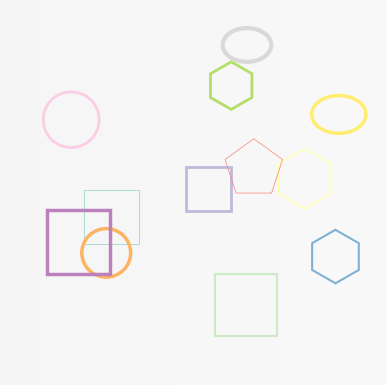[{"shape": "square", "thickness": 0.5, "radius": 0.35, "center": [0.288, 0.435]}, {"shape": "hexagon", "thickness": 1, "radius": 0.39, "center": [0.787, 0.536]}, {"shape": "square", "thickness": 2, "radius": 0.29, "center": [0.537, 0.508]}, {"shape": "pentagon", "thickness": 0.5, "radius": 0.39, "center": [0.655, 0.562]}, {"shape": "hexagon", "thickness": 1.5, "radius": 0.35, "center": [0.866, 0.334]}, {"shape": "circle", "thickness": 2.5, "radius": 0.32, "center": [0.274, 0.343]}, {"shape": "hexagon", "thickness": 2, "radius": 0.31, "center": [0.597, 0.778]}, {"shape": "circle", "thickness": 2, "radius": 0.36, "center": [0.184, 0.689]}, {"shape": "oval", "thickness": 3, "radius": 0.31, "center": [0.637, 0.883]}, {"shape": "square", "thickness": 2.5, "radius": 0.41, "center": [0.202, 0.372]}, {"shape": "square", "thickness": 1.5, "radius": 0.4, "center": [0.636, 0.208]}, {"shape": "oval", "thickness": 2.5, "radius": 0.35, "center": [0.874, 0.703]}]